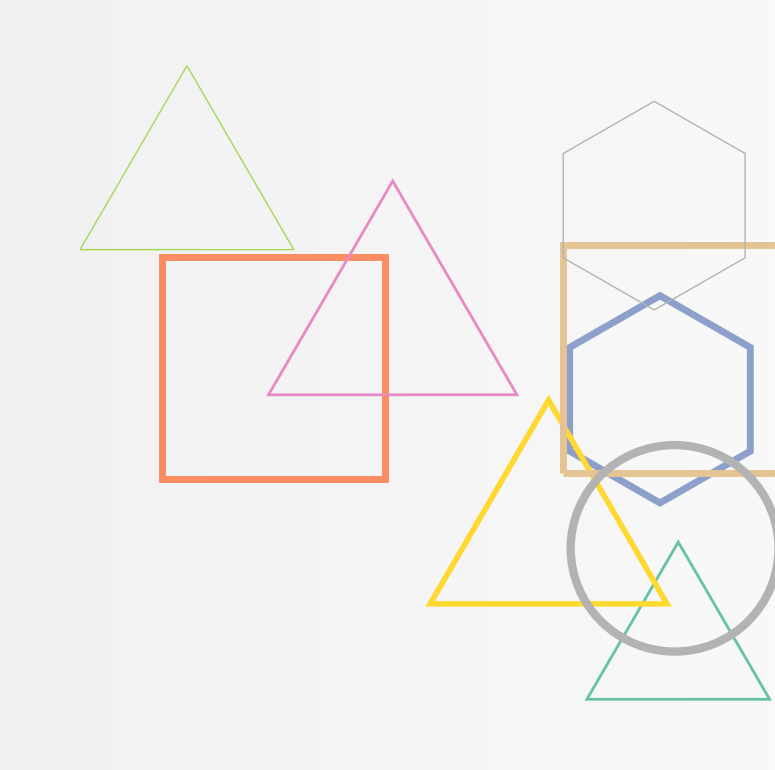[{"shape": "triangle", "thickness": 1, "radius": 0.68, "center": [0.875, 0.16]}, {"shape": "square", "thickness": 2.5, "radius": 0.72, "center": [0.353, 0.522]}, {"shape": "hexagon", "thickness": 2.5, "radius": 0.67, "center": [0.852, 0.481]}, {"shape": "triangle", "thickness": 1, "radius": 0.93, "center": [0.507, 0.58]}, {"shape": "triangle", "thickness": 0.5, "radius": 0.8, "center": [0.241, 0.755]}, {"shape": "triangle", "thickness": 2, "radius": 0.88, "center": [0.708, 0.304]}, {"shape": "square", "thickness": 2.5, "radius": 0.74, "center": [0.874, 0.534]}, {"shape": "hexagon", "thickness": 0.5, "radius": 0.68, "center": [0.844, 0.733]}, {"shape": "circle", "thickness": 3, "radius": 0.67, "center": [0.87, 0.288]}]